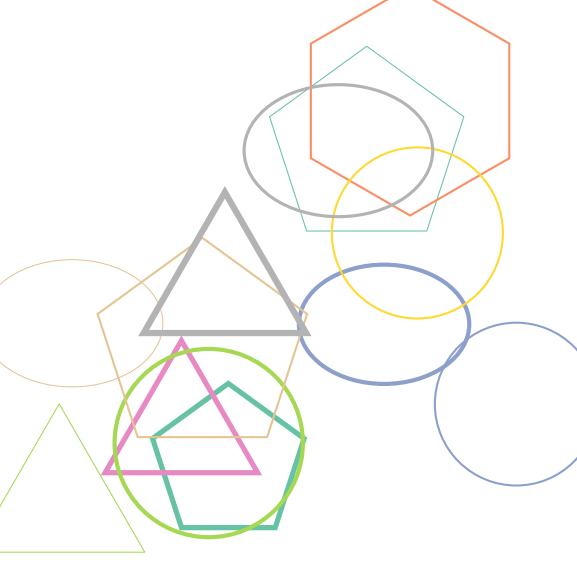[{"shape": "pentagon", "thickness": 0.5, "radius": 0.88, "center": [0.635, 0.742]}, {"shape": "pentagon", "thickness": 2.5, "radius": 0.69, "center": [0.395, 0.197]}, {"shape": "hexagon", "thickness": 1, "radius": 0.99, "center": [0.71, 0.824]}, {"shape": "oval", "thickness": 2, "radius": 0.74, "center": [0.665, 0.438]}, {"shape": "circle", "thickness": 1, "radius": 0.7, "center": [0.894, 0.299]}, {"shape": "triangle", "thickness": 2.5, "radius": 0.76, "center": [0.314, 0.257]}, {"shape": "circle", "thickness": 2, "radius": 0.82, "center": [0.361, 0.232]}, {"shape": "triangle", "thickness": 0.5, "radius": 0.86, "center": [0.102, 0.129]}, {"shape": "circle", "thickness": 1, "radius": 0.74, "center": [0.723, 0.596]}, {"shape": "pentagon", "thickness": 1, "radius": 0.95, "center": [0.35, 0.396]}, {"shape": "oval", "thickness": 0.5, "radius": 0.79, "center": [0.125, 0.439]}, {"shape": "triangle", "thickness": 3, "radius": 0.81, "center": [0.389, 0.504]}, {"shape": "oval", "thickness": 1.5, "radius": 0.82, "center": [0.586, 0.738]}]